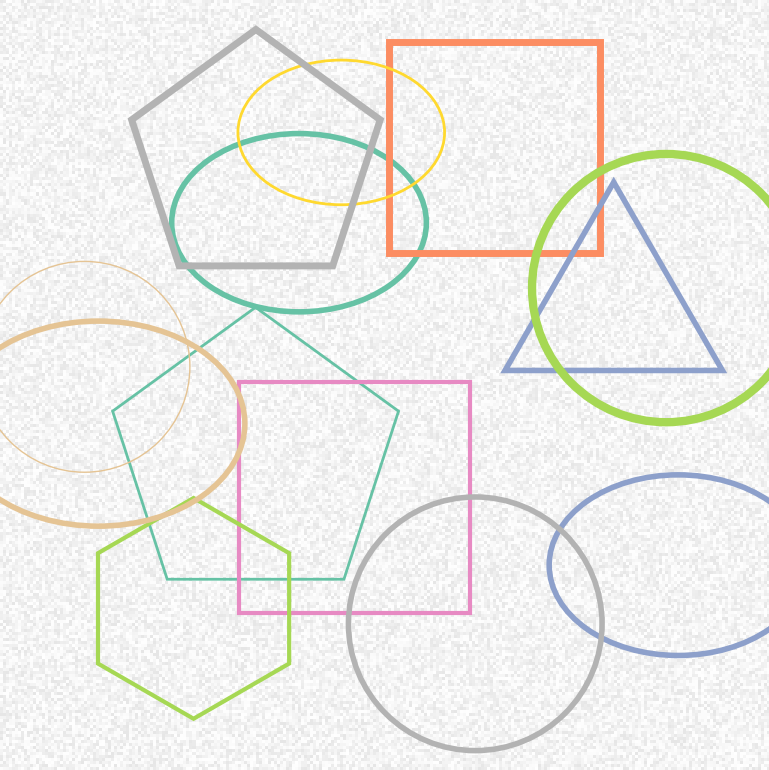[{"shape": "pentagon", "thickness": 1, "radius": 0.98, "center": [0.332, 0.406]}, {"shape": "oval", "thickness": 2, "radius": 0.83, "center": [0.388, 0.711]}, {"shape": "square", "thickness": 2.5, "radius": 0.69, "center": [0.642, 0.809]}, {"shape": "oval", "thickness": 2, "radius": 0.84, "center": [0.881, 0.266]}, {"shape": "triangle", "thickness": 2, "radius": 0.81, "center": [0.797, 0.6]}, {"shape": "square", "thickness": 1.5, "radius": 0.75, "center": [0.46, 0.353]}, {"shape": "circle", "thickness": 3, "radius": 0.87, "center": [0.865, 0.626]}, {"shape": "hexagon", "thickness": 1.5, "radius": 0.72, "center": [0.251, 0.21]}, {"shape": "oval", "thickness": 1, "radius": 0.67, "center": [0.443, 0.828]}, {"shape": "oval", "thickness": 2, "radius": 0.95, "center": [0.128, 0.45]}, {"shape": "circle", "thickness": 0.5, "radius": 0.68, "center": [0.11, 0.524]}, {"shape": "pentagon", "thickness": 2.5, "radius": 0.85, "center": [0.332, 0.792]}, {"shape": "circle", "thickness": 2, "radius": 0.82, "center": [0.617, 0.19]}]